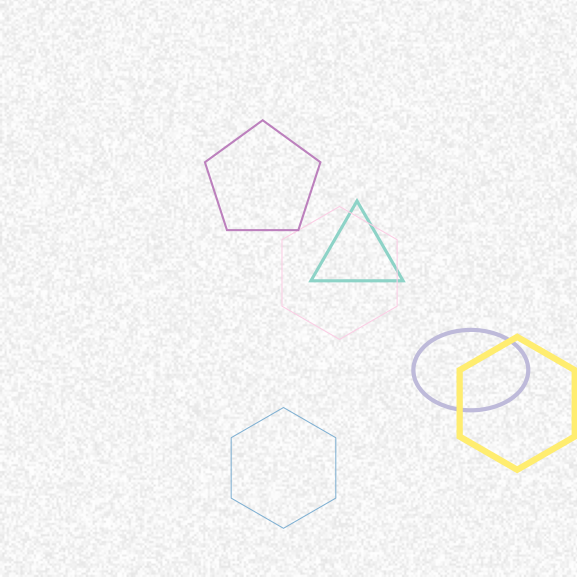[{"shape": "triangle", "thickness": 1.5, "radius": 0.46, "center": [0.618, 0.559]}, {"shape": "oval", "thickness": 2, "radius": 0.5, "center": [0.815, 0.358]}, {"shape": "hexagon", "thickness": 0.5, "radius": 0.52, "center": [0.491, 0.189]}, {"shape": "hexagon", "thickness": 0.5, "radius": 0.58, "center": [0.588, 0.527]}, {"shape": "pentagon", "thickness": 1, "radius": 0.53, "center": [0.455, 0.686]}, {"shape": "hexagon", "thickness": 3, "radius": 0.58, "center": [0.896, 0.301]}]